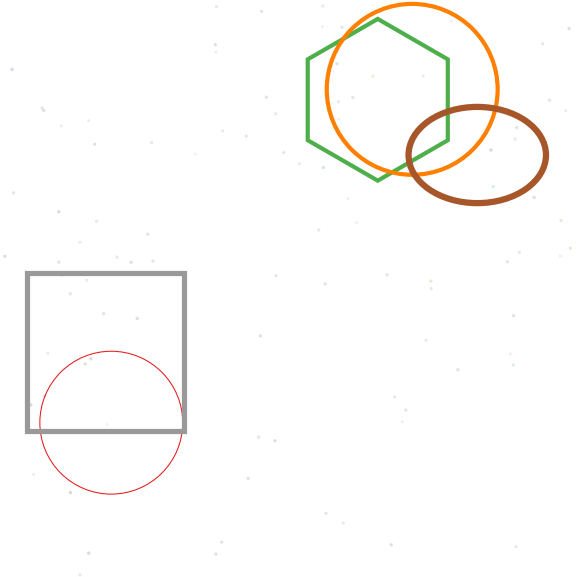[{"shape": "circle", "thickness": 0.5, "radius": 0.62, "center": [0.193, 0.267]}, {"shape": "hexagon", "thickness": 2, "radius": 0.7, "center": [0.654, 0.826]}, {"shape": "circle", "thickness": 2, "radius": 0.74, "center": [0.714, 0.844]}, {"shape": "oval", "thickness": 3, "radius": 0.6, "center": [0.826, 0.731]}, {"shape": "square", "thickness": 2.5, "radius": 0.68, "center": [0.183, 0.39]}]